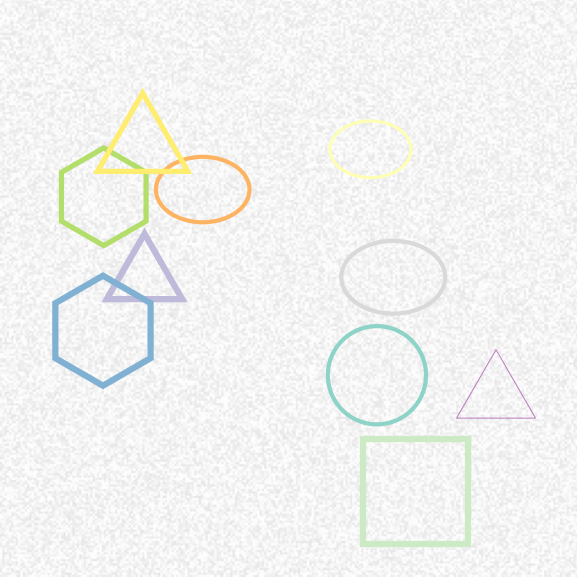[{"shape": "circle", "thickness": 2, "radius": 0.43, "center": [0.653, 0.349]}, {"shape": "oval", "thickness": 1.5, "radius": 0.35, "center": [0.642, 0.741]}, {"shape": "triangle", "thickness": 3, "radius": 0.38, "center": [0.25, 0.519]}, {"shape": "hexagon", "thickness": 3, "radius": 0.48, "center": [0.178, 0.427]}, {"shape": "oval", "thickness": 2, "radius": 0.4, "center": [0.351, 0.671]}, {"shape": "hexagon", "thickness": 2.5, "radius": 0.42, "center": [0.18, 0.658]}, {"shape": "oval", "thickness": 2, "radius": 0.45, "center": [0.681, 0.519]}, {"shape": "triangle", "thickness": 0.5, "radius": 0.4, "center": [0.859, 0.315]}, {"shape": "square", "thickness": 3, "radius": 0.46, "center": [0.719, 0.148]}, {"shape": "triangle", "thickness": 2.5, "radius": 0.45, "center": [0.247, 0.748]}]